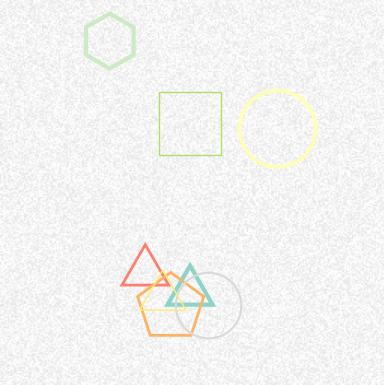[{"shape": "triangle", "thickness": 3, "radius": 0.34, "center": [0.494, 0.242]}, {"shape": "circle", "thickness": 2.5, "radius": 0.5, "center": [0.721, 0.666]}, {"shape": "triangle", "thickness": 2, "radius": 0.35, "center": [0.377, 0.294]}, {"shape": "pentagon", "thickness": 2, "radius": 0.45, "center": [0.443, 0.202]}, {"shape": "square", "thickness": 1, "radius": 0.41, "center": [0.493, 0.678]}, {"shape": "circle", "thickness": 1.5, "radius": 0.43, "center": [0.542, 0.206]}, {"shape": "hexagon", "thickness": 3, "radius": 0.36, "center": [0.285, 0.893]}, {"shape": "triangle", "thickness": 1, "radius": 0.35, "center": [0.423, 0.229]}]